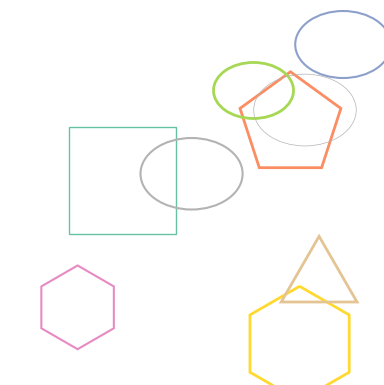[{"shape": "square", "thickness": 1, "radius": 0.7, "center": [0.318, 0.531]}, {"shape": "pentagon", "thickness": 2, "radius": 0.69, "center": [0.754, 0.676]}, {"shape": "oval", "thickness": 1.5, "radius": 0.62, "center": [0.891, 0.884]}, {"shape": "hexagon", "thickness": 1.5, "radius": 0.54, "center": [0.202, 0.202]}, {"shape": "oval", "thickness": 2, "radius": 0.52, "center": [0.658, 0.765]}, {"shape": "hexagon", "thickness": 2, "radius": 0.74, "center": [0.778, 0.108]}, {"shape": "triangle", "thickness": 2, "radius": 0.57, "center": [0.829, 0.272]}, {"shape": "oval", "thickness": 1.5, "radius": 0.66, "center": [0.498, 0.549]}, {"shape": "oval", "thickness": 0.5, "radius": 0.67, "center": [0.792, 0.714]}]